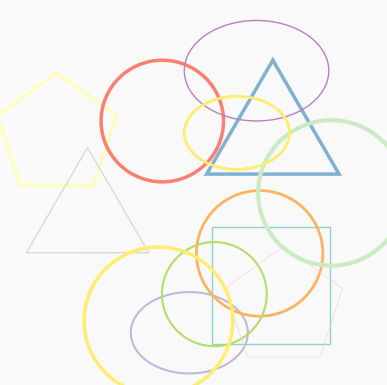[{"shape": "square", "thickness": 1, "radius": 0.76, "center": [0.7, 0.258]}, {"shape": "pentagon", "thickness": 2, "radius": 0.81, "center": [0.147, 0.65]}, {"shape": "oval", "thickness": 1.5, "radius": 0.76, "center": [0.489, 0.136]}, {"shape": "circle", "thickness": 2.5, "radius": 0.79, "center": [0.419, 0.686]}, {"shape": "triangle", "thickness": 2.5, "radius": 0.99, "center": [0.704, 0.646]}, {"shape": "circle", "thickness": 2, "radius": 0.82, "center": [0.67, 0.342]}, {"shape": "circle", "thickness": 1.5, "radius": 0.68, "center": [0.553, 0.236]}, {"shape": "pentagon", "thickness": 0.5, "radius": 0.8, "center": [0.732, 0.201]}, {"shape": "triangle", "thickness": 1, "radius": 0.91, "center": [0.226, 0.435]}, {"shape": "oval", "thickness": 1, "radius": 0.93, "center": [0.662, 0.816]}, {"shape": "circle", "thickness": 3, "radius": 0.94, "center": [0.855, 0.499]}, {"shape": "circle", "thickness": 2.5, "radius": 0.96, "center": [0.409, 0.166]}, {"shape": "oval", "thickness": 2, "radius": 0.68, "center": [0.611, 0.655]}]